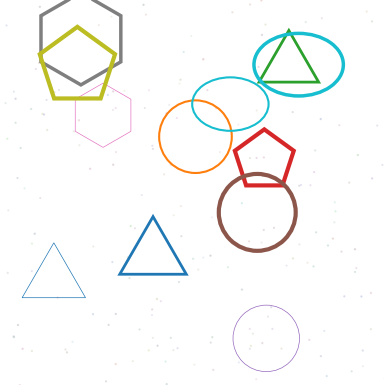[{"shape": "triangle", "thickness": 0.5, "radius": 0.48, "center": [0.14, 0.274]}, {"shape": "triangle", "thickness": 2, "radius": 0.5, "center": [0.397, 0.338]}, {"shape": "circle", "thickness": 1.5, "radius": 0.47, "center": [0.508, 0.645]}, {"shape": "triangle", "thickness": 2, "radius": 0.45, "center": [0.75, 0.831]}, {"shape": "pentagon", "thickness": 3, "radius": 0.4, "center": [0.686, 0.584]}, {"shape": "circle", "thickness": 0.5, "radius": 0.43, "center": [0.692, 0.121]}, {"shape": "circle", "thickness": 3, "radius": 0.5, "center": [0.668, 0.448]}, {"shape": "hexagon", "thickness": 0.5, "radius": 0.42, "center": [0.268, 0.701]}, {"shape": "hexagon", "thickness": 2.5, "radius": 0.6, "center": [0.21, 0.899]}, {"shape": "pentagon", "thickness": 3, "radius": 0.51, "center": [0.201, 0.827]}, {"shape": "oval", "thickness": 2.5, "radius": 0.58, "center": [0.776, 0.832]}, {"shape": "oval", "thickness": 1.5, "radius": 0.5, "center": [0.598, 0.73]}]